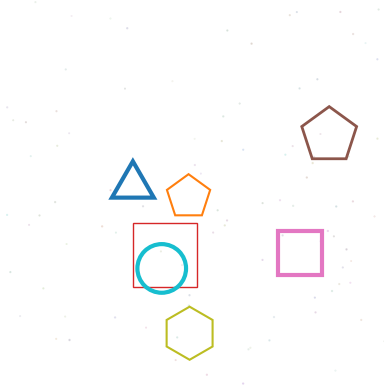[{"shape": "triangle", "thickness": 3, "radius": 0.31, "center": [0.345, 0.518]}, {"shape": "pentagon", "thickness": 1.5, "radius": 0.3, "center": [0.49, 0.489]}, {"shape": "square", "thickness": 1, "radius": 0.41, "center": [0.429, 0.337]}, {"shape": "pentagon", "thickness": 2, "radius": 0.37, "center": [0.855, 0.648]}, {"shape": "square", "thickness": 3, "radius": 0.29, "center": [0.779, 0.342]}, {"shape": "hexagon", "thickness": 1.5, "radius": 0.34, "center": [0.492, 0.134]}, {"shape": "circle", "thickness": 3, "radius": 0.32, "center": [0.42, 0.303]}]